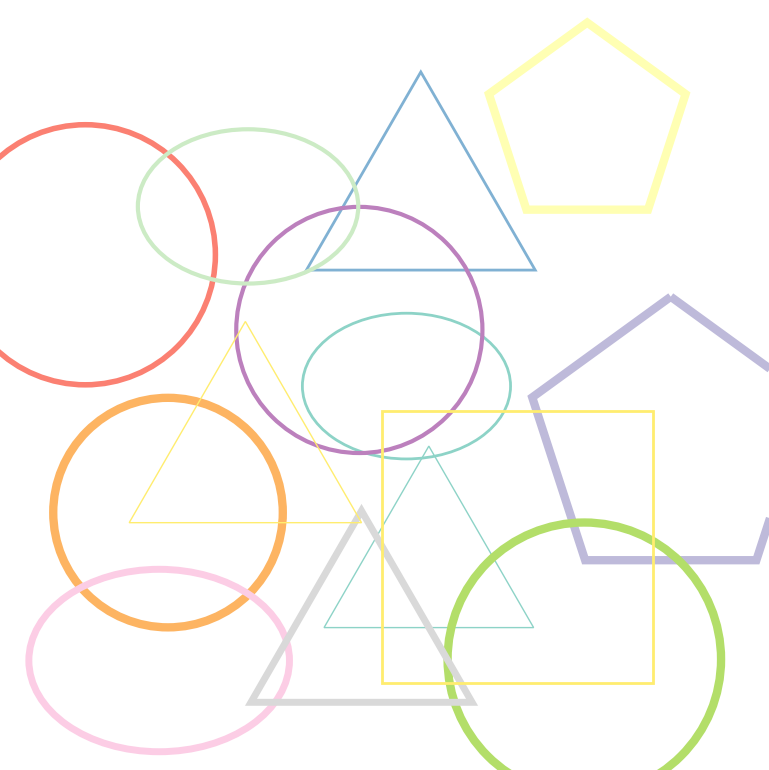[{"shape": "triangle", "thickness": 0.5, "radius": 0.79, "center": [0.557, 0.264]}, {"shape": "oval", "thickness": 1, "radius": 0.68, "center": [0.528, 0.499]}, {"shape": "pentagon", "thickness": 3, "radius": 0.67, "center": [0.763, 0.836]}, {"shape": "pentagon", "thickness": 3, "radius": 0.95, "center": [0.871, 0.425]}, {"shape": "circle", "thickness": 2, "radius": 0.84, "center": [0.111, 0.669]}, {"shape": "triangle", "thickness": 1, "radius": 0.86, "center": [0.547, 0.735]}, {"shape": "circle", "thickness": 3, "radius": 0.75, "center": [0.218, 0.334]}, {"shape": "circle", "thickness": 3, "radius": 0.89, "center": [0.759, 0.144]}, {"shape": "oval", "thickness": 2.5, "radius": 0.85, "center": [0.207, 0.142]}, {"shape": "triangle", "thickness": 2.5, "radius": 0.83, "center": [0.47, 0.171]}, {"shape": "circle", "thickness": 1.5, "radius": 0.8, "center": [0.467, 0.571]}, {"shape": "oval", "thickness": 1.5, "radius": 0.72, "center": [0.322, 0.732]}, {"shape": "triangle", "thickness": 0.5, "radius": 0.87, "center": [0.319, 0.408]}, {"shape": "square", "thickness": 1, "radius": 0.88, "center": [0.672, 0.29]}]